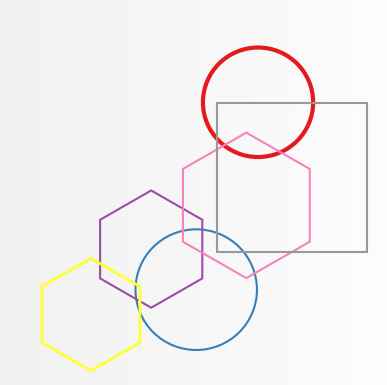[{"shape": "circle", "thickness": 3, "radius": 0.71, "center": [0.666, 0.734]}, {"shape": "circle", "thickness": 1.5, "radius": 0.78, "center": [0.506, 0.248]}, {"shape": "hexagon", "thickness": 1.5, "radius": 0.76, "center": [0.39, 0.353]}, {"shape": "hexagon", "thickness": 2, "radius": 0.73, "center": [0.235, 0.183]}, {"shape": "hexagon", "thickness": 1.5, "radius": 0.94, "center": [0.636, 0.467]}, {"shape": "square", "thickness": 1.5, "radius": 0.97, "center": [0.752, 0.54]}]